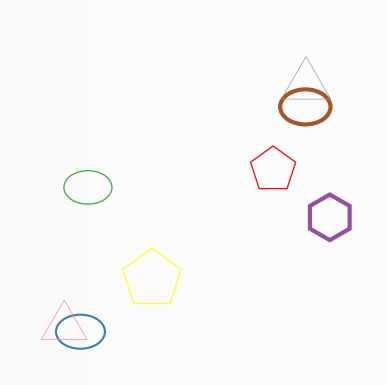[{"shape": "pentagon", "thickness": 1, "radius": 0.31, "center": [0.705, 0.56]}, {"shape": "oval", "thickness": 1.5, "radius": 0.32, "center": [0.208, 0.138]}, {"shape": "oval", "thickness": 1, "radius": 0.31, "center": [0.227, 0.513]}, {"shape": "hexagon", "thickness": 3, "radius": 0.3, "center": [0.851, 0.436]}, {"shape": "pentagon", "thickness": 1, "radius": 0.4, "center": [0.392, 0.276]}, {"shape": "oval", "thickness": 3, "radius": 0.32, "center": [0.788, 0.722]}, {"shape": "triangle", "thickness": 0.5, "radius": 0.34, "center": [0.166, 0.153]}, {"shape": "triangle", "thickness": 0.5, "radius": 0.37, "center": [0.79, 0.779]}]